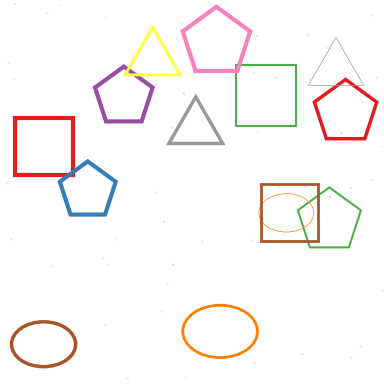[{"shape": "pentagon", "thickness": 2.5, "radius": 0.43, "center": [0.898, 0.709]}, {"shape": "square", "thickness": 3, "radius": 0.37, "center": [0.114, 0.62]}, {"shape": "pentagon", "thickness": 3, "radius": 0.38, "center": [0.228, 0.504]}, {"shape": "square", "thickness": 1.5, "radius": 0.39, "center": [0.692, 0.752]}, {"shape": "pentagon", "thickness": 1.5, "radius": 0.43, "center": [0.855, 0.427]}, {"shape": "pentagon", "thickness": 3, "radius": 0.39, "center": [0.322, 0.748]}, {"shape": "oval", "thickness": 2, "radius": 0.49, "center": [0.572, 0.139]}, {"shape": "oval", "thickness": 0.5, "radius": 0.36, "center": [0.744, 0.447]}, {"shape": "triangle", "thickness": 2, "radius": 0.41, "center": [0.396, 0.847]}, {"shape": "oval", "thickness": 2.5, "radius": 0.42, "center": [0.113, 0.106]}, {"shape": "square", "thickness": 2, "radius": 0.37, "center": [0.751, 0.448]}, {"shape": "pentagon", "thickness": 3, "radius": 0.46, "center": [0.562, 0.89]}, {"shape": "triangle", "thickness": 0.5, "radius": 0.42, "center": [0.873, 0.82]}, {"shape": "triangle", "thickness": 2.5, "radius": 0.4, "center": [0.508, 0.668]}]